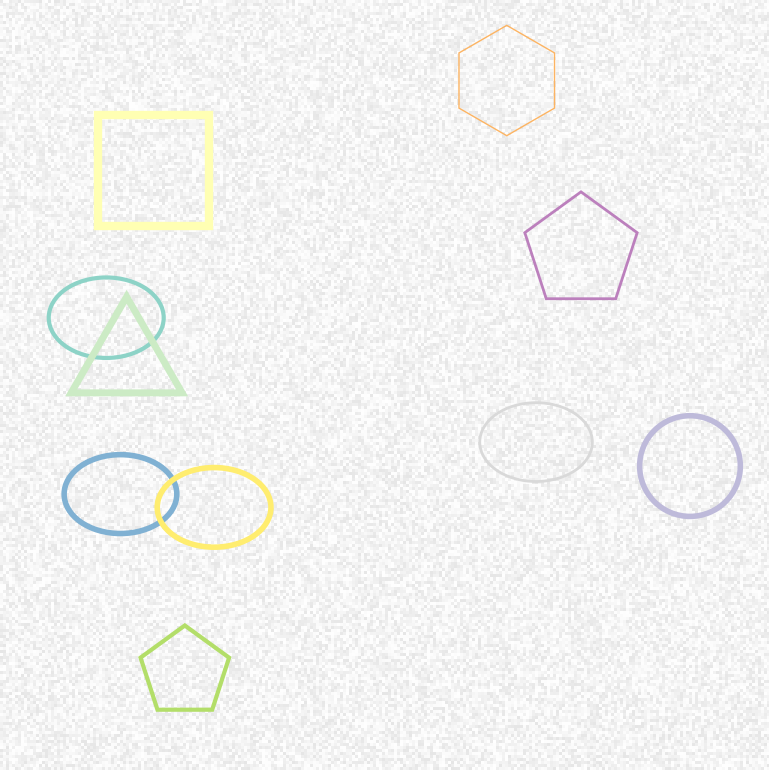[{"shape": "oval", "thickness": 1.5, "radius": 0.37, "center": [0.138, 0.587]}, {"shape": "square", "thickness": 3, "radius": 0.36, "center": [0.199, 0.779]}, {"shape": "circle", "thickness": 2, "radius": 0.33, "center": [0.896, 0.395]}, {"shape": "oval", "thickness": 2, "radius": 0.37, "center": [0.156, 0.358]}, {"shape": "hexagon", "thickness": 0.5, "radius": 0.36, "center": [0.658, 0.895]}, {"shape": "pentagon", "thickness": 1.5, "radius": 0.3, "center": [0.24, 0.127]}, {"shape": "oval", "thickness": 1, "radius": 0.37, "center": [0.696, 0.426]}, {"shape": "pentagon", "thickness": 1, "radius": 0.38, "center": [0.755, 0.674]}, {"shape": "triangle", "thickness": 2.5, "radius": 0.42, "center": [0.164, 0.531]}, {"shape": "oval", "thickness": 2, "radius": 0.37, "center": [0.278, 0.341]}]